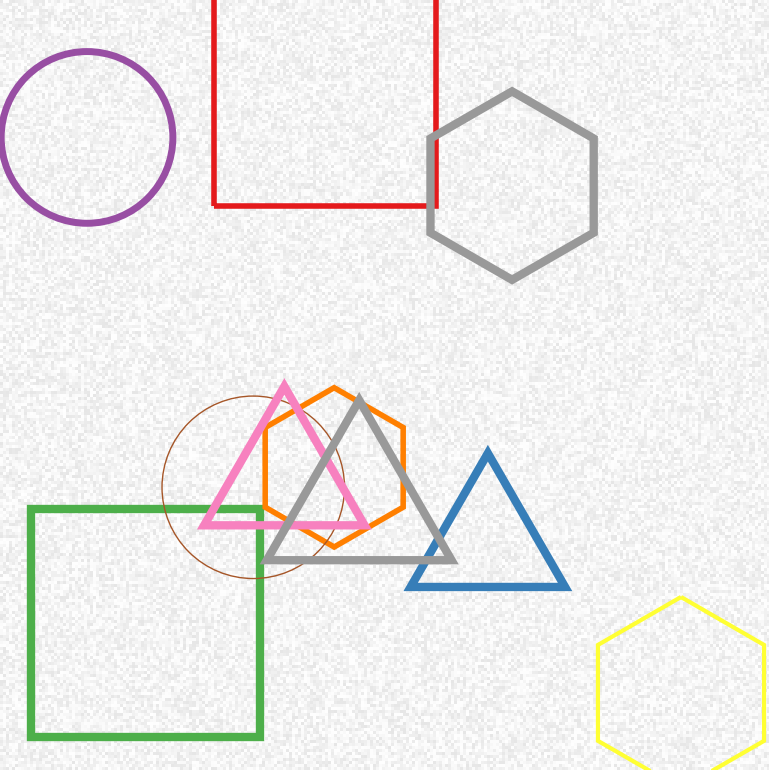[{"shape": "square", "thickness": 2, "radius": 0.72, "center": [0.422, 0.876]}, {"shape": "triangle", "thickness": 3, "radius": 0.58, "center": [0.634, 0.296]}, {"shape": "square", "thickness": 3, "radius": 0.74, "center": [0.189, 0.191]}, {"shape": "circle", "thickness": 2.5, "radius": 0.56, "center": [0.113, 0.822]}, {"shape": "hexagon", "thickness": 2, "radius": 0.52, "center": [0.434, 0.393]}, {"shape": "hexagon", "thickness": 1.5, "radius": 0.62, "center": [0.884, 0.1]}, {"shape": "circle", "thickness": 0.5, "radius": 0.59, "center": [0.329, 0.367]}, {"shape": "triangle", "thickness": 3, "radius": 0.6, "center": [0.369, 0.378]}, {"shape": "triangle", "thickness": 3, "radius": 0.69, "center": [0.466, 0.342]}, {"shape": "hexagon", "thickness": 3, "radius": 0.61, "center": [0.665, 0.759]}]